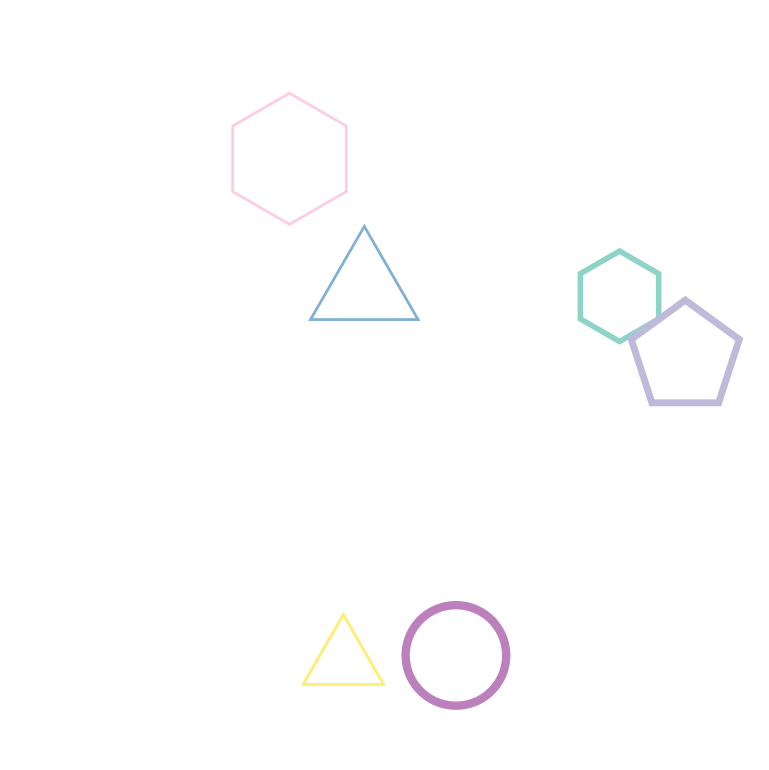[{"shape": "hexagon", "thickness": 2, "radius": 0.29, "center": [0.805, 0.615]}, {"shape": "pentagon", "thickness": 2.5, "radius": 0.37, "center": [0.89, 0.536]}, {"shape": "triangle", "thickness": 1, "radius": 0.4, "center": [0.473, 0.625]}, {"shape": "hexagon", "thickness": 1, "radius": 0.43, "center": [0.376, 0.794]}, {"shape": "circle", "thickness": 3, "radius": 0.33, "center": [0.592, 0.149]}, {"shape": "triangle", "thickness": 1, "radius": 0.3, "center": [0.446, 0.141]}]